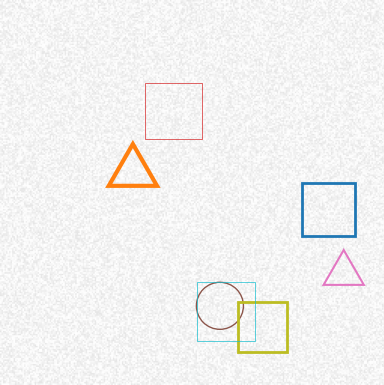[{"shape": "square", "thickness": 2, "radius": 0.34, "center": [0.853, 0.456]}, {"shape": "triangle", "thickness": 3, "radius": 0.36, "center": [0.345, 0.554]}, {"shape": "square", "thickness": 0.5, "radius": 0.37, "center": [0.45, 0.711]}, {"shape": "circle", "thickness": 1, "radius": 0.31, "center": [0.571, 0.206]}, {"shape": "triangle", "thickness": 1.5, "radius": 0.3, "center": [0.893, 0.29]}, {"shape": "square", "thickness": 2, "radius": 0.32, "center": [0.682, 0.15]}, {"shape": "square", "thickness": 0.5, "radius": 0.38, "center": [0.587, 0.191]}]